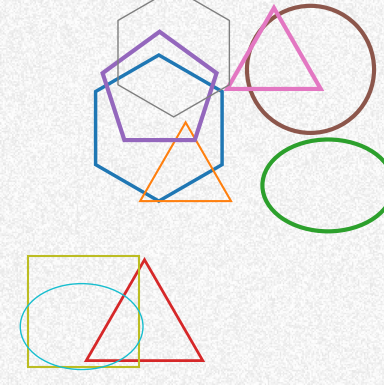[{"shape": "hexagon", "thickness": 2.5, "radius": 0.95, "center": [0.413, 0.667]}, {"shape": "triangle", "thickness": 1.5, "radius": 0.68, "center": [0.482, 0.546]}, {"shape": "oval", "thickness": 3, "radius": 0.85, "center": [0.852, 0.518]}, {"shape": "triangle", "thickness": 2, "radius": 0.87, "center": [0.375, 0.151]}, {"shape": "pentagon", "thickness": 3, "radius": 0.78, "center": [0.414, 0.762]}, {"shape": "circle", "thickness": 3, "radius": 0.83, "center": [0.807, 0.82]}, {"shape": "triangle", "thickness": 3, "radius": 0.7, "center": [0.712, 0.839]}, {"shape": "hexagon", "thickness": 1, "radius": 0.84, "center": [0.451, 0.863]}, {"shape": "square", "thickness": 1.5, "radius": 0.72, "center": [0.218, 0.192]}, {"shape": "oval", "thickness": 1, "radius": 0.8, "center": [0.212, 0.152]}]